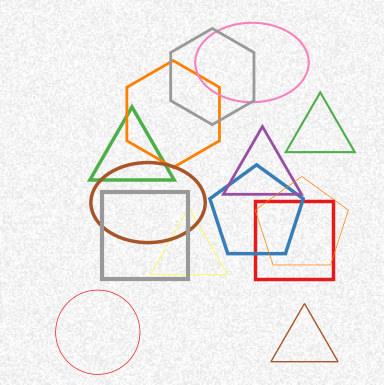[{"shape": "circle", "thickness": 0.5, "radius": 0.55, "center": [0.254, 0.137]}, {"shape": "square", "thickness": 2.5, "radius": 0.51, "center": [0.764, 0.376]}, {"shape": "pentagon", "thickness": 2.5, "radius": 0.64, "center": [0.666, 0.444]}, {"shape": "triangle", "thickness": 1.5, "radius": 0.52, "center": [0.832, 0.657]}, {"shape": "triangle", "thickness": 2.5, "radius": 0.63, "center": [0.343, 0.596]}, {"shape": "triangle", "thickness": 2, "radius": 0.59, "center": [0.682, 0.554]}, {"shape": "hexagon", "thickness": 2, "radius": 0.69, "center": [0.45, 0.704]}, {"shape": "pentagon", "thickness": 0.5, "radius": 0.64, "center": [0.784, 0.415]}, {"shape": "triangle", "thickness": 0.5, "radius": 0.58, "center": [0.491, 0.345]}, {"shape": "oval", "thickness": 2.5, "radius": 0.74, "center": [0.385, 0.474]}, {"shape": "triangle", "thickness": 1, "radius": 0.5, "center": [0.791, 0.111]}, {"shape": "oval", "thickness": 1.5, "radius": 0.74, "center": [0.654, 0.838]}, {"shape": "hexagon", "thickness": 2, "radius": 0.62, "center": [0.551, 0.801]}, {"shape": "square", "thickness": 3, "radius": 0.56, "center": [0.376, 0.388]}]